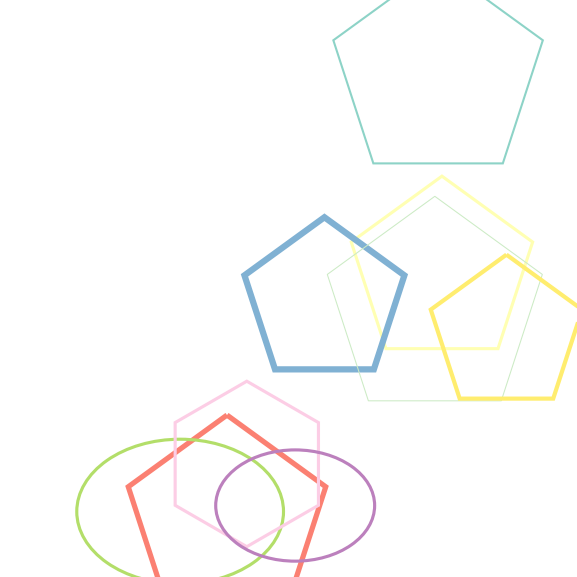[{"shape": "pentagon", "thickness": 1, "radius": 0.95, "center": [0.759, 0.87]}, {"shape": "pentagon", "thickness": 1.5, "radius": 0.83, "center": [0.765, 0.529]}, {"shape": "pentagon", "thickness": 2.5, "radius": 0.9, "center": [0.393, 0.101]}, {"shape": "pentagon", "thickness": 3, "radius": 0.73, "center": [0.562, 0.477]}, {"shape": "oval", "thickness": 1.5, "radius": 0.89, "center": [0.312, 0.113]}, {"shape": "hexagon", "thickness": 1.5, "radius": 0.72, "center": [0.427, 0.196]}, {"shape": "oval", "thickness": 1.5, "radius": 0.69, "center": [0.511, 0.124]}, {"shape": "pentagon", "thickness": 0.5, "radius": 0.98, "center": [0.753, 0.463]}, {"shape": "pentagon", "thickness": 2, "radius": 0.69, "center": [0.877, 0.42]}]